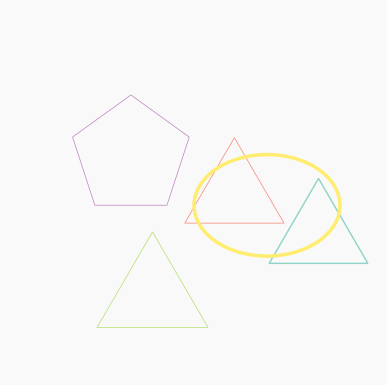[{"shape": "triangle", "thickness": 1, "radius": 0.74, "center": [0.822, 0.389]}, {"shape": "triangle", "thickness": 0.5, "radius": 0.74, "center": [0.605, 0.494]}, {"shape": "triangle", "thickness": 0.5, "radius": 0.83, "center": [0.394, 0.232]}, {"shape": "pentagon", "thickness": 0.5, "radius": 0.79, "center": [0.338, 0.595]}, {"shape": "oval", "thickness": 2.5, "radius": 0.94, "center": [0.689, 0.467]}]